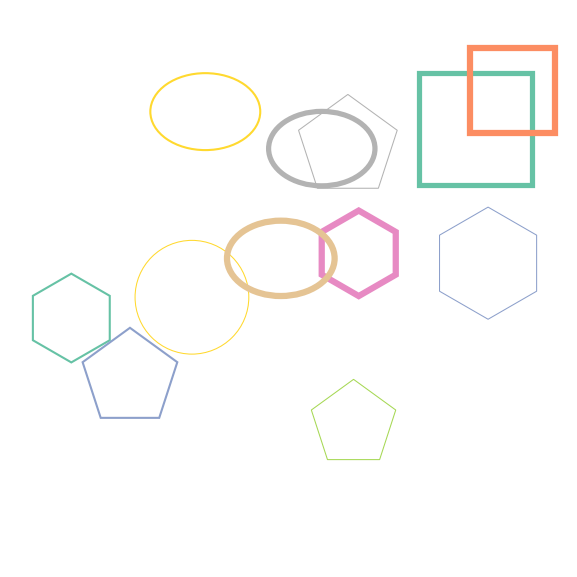[{"shape": "square", "thickness": 2.5, "radius": 0.49, "center": [0.824, 0.776]}, {"shape": "hexagon", "thickness": 1, "radius": 0.38, "center": [0.123, 0.448]}, {"shape": "square", "thickness": 3, "radius": 0.37, "center": [0.887, 0.842]}, {"shape": "hexagon", "thickness": 0.5, "radius": 0.49, "center": [0.845, 0.543]}, {"shape": "pentagon", "thickness": 1, "radius": 0.43, "center": [0.225, 0.345]}, {"shape": "hexagon", "thickness": 3, "radius": 0.37, "center": [0.621, 0.56]}, {"shape": "pentagon", "thickness": 0.5, "radius": 0.38, "center": [0.612, 0.265]}, {"shape": "circle", "thickness": 0.5, "radius": 0.49, "center": [0.332, 0.484]}, {"shape": "oval", "thickness": 1, "radius": 0.48, "center": [0.355, 0.806]}, {"shape": "oval", "thickness": 3, "radius": 0.47, "center": [0.486, 0.552]}, {"shape": "oval", "thickness": 2.5, "radius": 0.46, "center": [0.557, 0.742]}, {"shape": "pentagon", "thickness": 0.5, "radius": 0.45, "center": [0.602, 0.746]}]